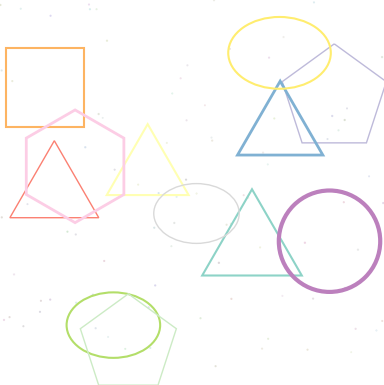[{"shape": "triangle", "thickness": 1.5, "radius": 0.75, "center": [0.655, 0.359]}, {"shape": "triangle", "thickness": 1.5, "radius": 0.61, "center": [0.384, 0.555]}, {"shape": "pentagon", "thickness": 1, "radius": 0.71, "center": [0.868, 0.744]}, {"shape": "triangle", "thickness": 1, "radius": 0.67, "center": [0.141, 0.501]}, {"shape": "triangle", "thickness": 2, "radius": 0.64, "center": [0.728, 0.661]}, {"shape": "square", "thickness": 1.5, "radius": 0.51, "center": [0.117, 0.773]}, {"shape": "oval", "thickness": 1.5, "radius": 0.61, "center": [0.294, 0.156]}, {"shape": "hexagon", "thickness": 2, "radius": 0.73, "center": [0.195, 0.568]}, {"shape": "oval", "thickness": 1, "radius": 0.55, "center": [0.51, 0.445]}, {"shape": "circle", "thickness": 3, "radius": 0.66, "center": [0.856, 0.373]}, {"shape": "pentagon", "thickness": 1, "radius": 0.66, "center": [0.333, 0.106]}, {"shape": "oval", "thickness": 1.5, "radius": 0.67, "center": [0.726, 0.863]}]